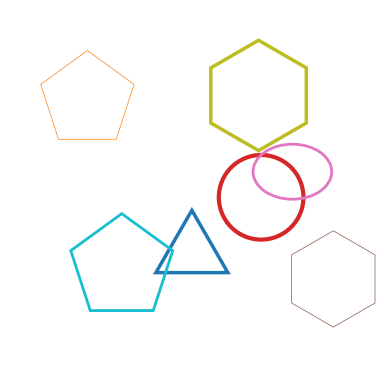[{"shape": "triangle", "thickness": 2.5, "radius": 0.54, "center": [0.498, 0.346]}, {"shape": "pentagon", "thickness": 0.5, "radius": 0.64, "center": [0.227, 0.741]}, {"shape": "circle", "thickness": 3, "radius": 0.55, "center": [0.678, 0.488]}, {"shape": "hexagon", "thickness": 0.5, "radius": 0.63, "center": [0.866, 0.276]}, {"shape": "oval", "thickness": 2, "radius": 0.51, "center": [0.759, 0.554]}, {"shape": "hexagon", "thickness": 2.5, "radius": 0.72, "center": [0.672, 0.752]}, {"shape": "pentagon", "thickness": 2, "radius": 0.7, "center": [0.316, 0.306]}]